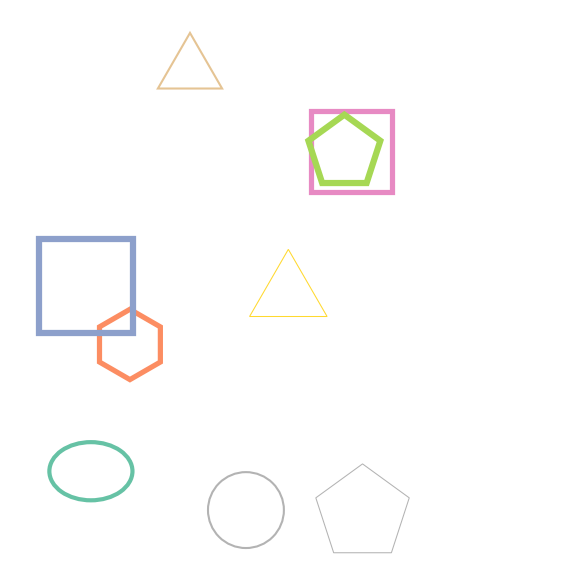[{"shape": "oval", "thickness": 2, "radius": 0.36, "center": [0.157, 0.183]}, {"shape": "hexagon", "thickness": 2.5, "radius": 0.3, "center": [0.225, 0.403]}, {"shape": "square", "thickness": 3, "radius": 0.41, "center": [0.149, 0.504]}, {"shape": "square", "thickness": 2.5, "radius": 0.35, "center": [0.609, 0.736]}, {"shape": "pentagon", "thickness": 3, "radius": 0.33, "center": [0.596, 0.735]}, {"shape": "triangle", "thickness": 0.5, "radius": 0.39, "center": [0.499, 0.49]}, {"shape": "triangle", "thickness": 1, "radius": 0.32, "center": [0.329, 0.878]}, {"shape": "pentagon", "thickness": 0.5, "radius": 0.43, "center": [0.628, 0.111]}, {"shape": "circle", "thickness": 1, "radius": 0.33, "center": [0.426, 0.116]}]